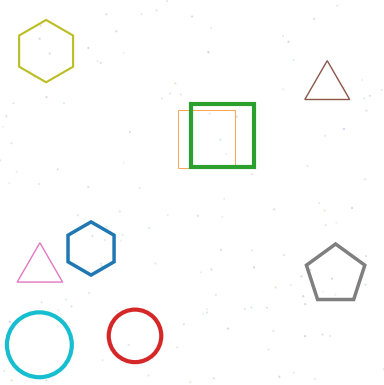[{"shape": "hexagon", "thickness": 2.5, "radius": 0.35, "center": [0.236, 0.355]}, {"shape": "square", "thickness": 0.5, "radius": 0.38, "center": [0.536, 0.638]}, {"shape": "square", "thickness": 3, "radius": 0.41, "center": [0.579, 0.647]}, {"shape": "circle", "thickness": 3, "radius": 0.34, "center": [0.351, 0.128]}, {"shape": "triangle", "thickness": 1, "radius": 0.34, "center": [0.85, 0.775]}, {"shape": "triangle", "thickness": 1, "radius": 0.34, "center": [0.104, 0.301]}, {"shape": "pentagon", "thickness": 2.5, "radius": 0.4, "center": [0.872, 0.287]}, {"shape": "hexagon", "thickness": 1.5, "radius": 0.4, "center": [0.12, 0.867]}, {"shape": "circle", "thickness": 3, "radius": 0.42, "center": [0.102, 0.104]}]